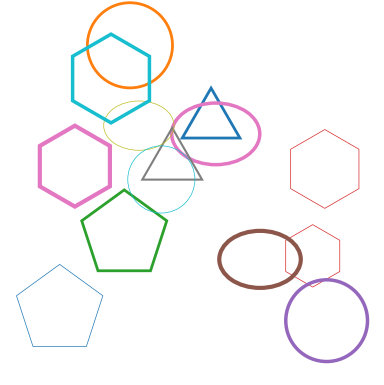[{"shape": "triangle", "thickness": 2, "radius": 0.43, "center": [0.548, 0.685]}, {"shape": "pentagon", "thickness": 0.5, "radius": 0.59, "center": [0.155, 0.195]}, {"shape": "circle", "thickness": 2, "radius": 0.55, "center": [0.337, 0.882]}, {"shape": "pentagon", "thickness": 2, "radius": 0.58, "center": [0.323, 0.391]}, {"shape": "hexagon", "thickness": 0.5, "radius": 0.41, "center": [0.812, 0.335]}, {"shape": "hexagon", "thickness": 0.5, "radius": 0.51, "center": [0.844, 0.561]}, {"shape": "circle", "thickness": 2.5, "radius": 0.53, "center": [0.848, 0.167]}, {"shape": "oval", "thickness": 3, "radius": 0.53, "center": [0.675, 0.326]}, {"shape": "hexagon", "thickness": 3, "radius": 0.53, "center": [0.194, 0.568]}, {"shape": "oval", "thickness": 2.5, "radius": 0.57, "center": [0.56, 0.652]}, {"shape": "triangle", "thickness": 1.5, "radius": 0.45, "center": [0.447, 0.578]}, {"shape": "oval", "thickness": 0.5, "radius": 0.46, "center": [0.361, 0.674]}, {"shape": "circle", "thickness": 0.5, "radius": 0.44, "center": [0.419, 0.534]}, {"shape": "hexagon", "thickness": 2.5, "radius": 0.58, "center": [0.288, 0.796]}]